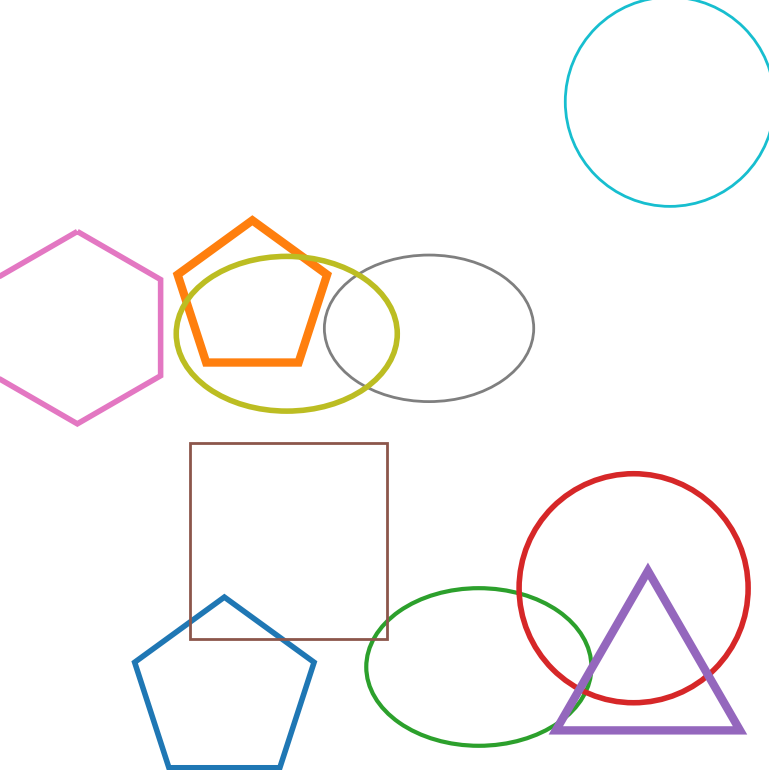[{"shape": "pentagon", "thickness": 2, "radius": 0.61, "center": [0.291, 0.102]}, {"shape": "pentagon", "thickness": 3, "radius": 0.51, "center": [0.328, 0.612]}, {"shape": "oval", "thickness": 1.5, "radius": 0.73, "center": [0.622, 0.134]}, {"shape": "circle", "thickness": 2, "radius": 0.74, "center": [0.823, 0.236]}, {"shape": "triangle", "thickness": 3, "radius": 0.69, "center": [0.841, 0.12]}, {"shape": "square", "thickness": 1, "radius": 0.64, "center": [0.374, 0.297]}, {"shape": "hexagon", "thickness": 2, "radius": 0.62, "center": [0.1, 0.574]}, {"shape": "oval", "thickness": 1, "radius": 0.68, "center": [0.557, 0.574]}, {"shape": "oval", "thickness": 2, "radius": 0.72, "center": [0.372, 0.567]}, {"shape": "circle", "thickness": 1, "radius": 0.68, "center": [0.87, 0.868]}]